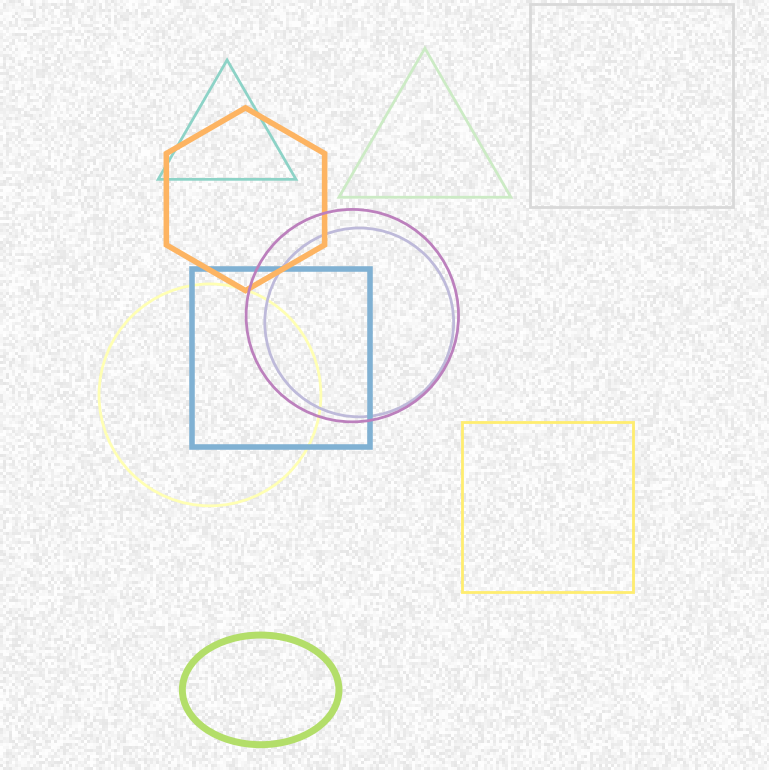[{"shape": "triangle", "thickness": 1, "radius": 0.52, "center": [0.295, 0.819]}, {"shape": "circle", "thickness": 1, "radius": 0.72, "center": [0.273, 0.487]}, {"shape": "circle", "thickness": 1, "radius": 0.61, "center": [0.467, 0.581]}, {"shape": "square", "thickness": 2, "radius": 0.58, "center": [0.365, 0.535]}, {"shape": "hexagon", "thickness": 2, "radius": 0.59, "center": [0.319, 0.741]}, {"shape": "oval", "thickness": 2.5, "radius": 0.51, "center": [0.338, 0.104]}, {"shape": "square", "thickness": 1, "radius": 0.66, "center": [0.82, 0.863]}, {"shape": "circle", "thickness": 1, "radius": 0.69, "center": [0.458, 0.59]}, {"shape": "triangle", "thickness": 1, "radius": 0.64, "center": [0.552, 0.808]}, {"shape": "square", "thickness": 1, "radius": 0.55, "center": [0.712, 0.342]}]